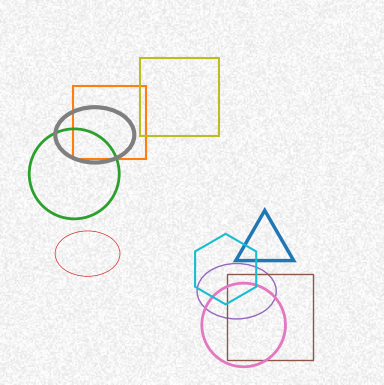[{"shape": "triangle", "thickness": 2.5, "radius": 0.43, "center": [0.688, 0.367]}, {"shape": "square", "thickness": 1.5, "radius": 0.48, "center": [0.284, 0.682]}, {"shape": "circle", "thickness": 2, "radius": 0.58, "center": [0.193, 0.548]}, {"shape": "oval", "thickness": 0.5, "radius": 0.42, "center": [0.227, 0.341]}, {"shape": "oval", "thickness": 1, "radius": 0.51, "center": [0.615, 0.244]}, {"shape": "square", "thickness": 1, "radius": 0.55, "center": [0.702, 0.177]}, {"shape": "circle", "thickness": 2, "radius": 0.54, "center": [0.633, 0.156]}, {"shape": "oval", "thickness": 3, "radius": 0.51, "center": [0.246, 0.65]}, {"shape": "square", "thickness": 1.5, "radius": 0.51, "center": [0.466, 0.748]}, {"shape": "hexagon", "thickness": 1.5, "radius": 0.46, "center": [0.586, 0.301]}]